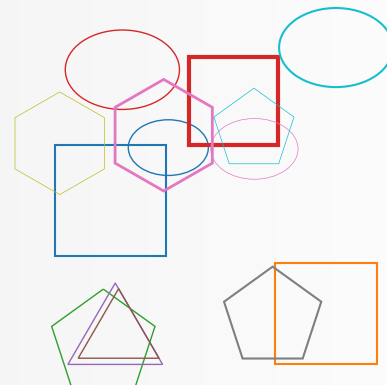[{"shape": "square", "thickness": 1.5, "radius": 0.72, "center": [0.285, 0.479]}, {"shape": "oval", "thickness": 1, "radius": 0.52, "center": [0.434, 0.617]}, {"shape": "square", "thickness": 1.5, "radius": 0.66, "center": [0.841, 0.187]}, {"shape": "pentagon", "thickness": 1, "radius": 0.7, "center": [0.267, 0.109]}, {"shape": "oval", "thickness": 1, "radius": 0.74, "center": [0.316, 0.819]}, {"shape": "square", "thickness": 3, "radius": 0.57, "center": [0.602, 0.738]}, {"shape": "triangle", "thickness": 1, "radius": 0.7, "center": [0.297, 0.124]}, {"shape": "triangle", "thickness": 1, "radius": 0.6, "center": [0.306, 0.13]}, {"shape": "oval", "thickness": 0.5, "radius": 0.56, "center": [0.657, 0.613]}, {"shape": "hexagon", "thickness": 2, "radius": 0.72, "center": [0.422, 0.649]}, {"shape": "pentagon", "thickness": 1.5, "radius": 0.66, "center": [0.704, 0.176]}, {"shape": "hexagon", "thickness": 0.5, "radius": 0.67, "center": [0.154, 0.628]}, {"shape": "oval", "thickness": 1.5, "radius": 0.73, "center": [0.867, 0.876]}, {"shape": "pentagon", "thickness": 0.5, "radius": 0.54, "center": [0.655, 0.662]}]